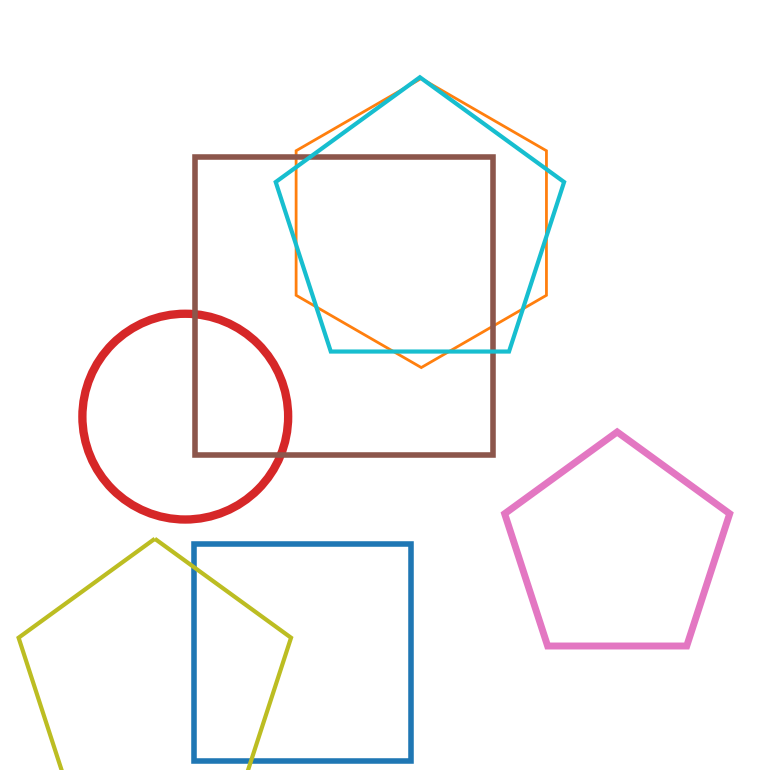[{"shape": "square", "thickness": 2, "radius": 0.71, "center": [0.393, 0.153]}, {"shape": "hexagon", "thickness": 1, "radius": 0.94, "center": [0.547, 0.71]}, {"shape": "circle", "thickness": 3, "radius": 0.67, "center": [0.241, 0.459]}, {"shape": "square", "thickness": 2, "radius": 0.97, "center": [0.447, 0.602]}, {"shape": "pentagon", "thickness": 2.5, "radius": 0.77, "center": [0.802, 0.285]}, {"shape": "pentagon", "thickness": 1.5, "radius": 0.93, "center": [0.201, 0.114]}, {"shape": "pentagon", "thickness": 1.5, "radius": 0.98, "center": [0.545, 0.703]}]